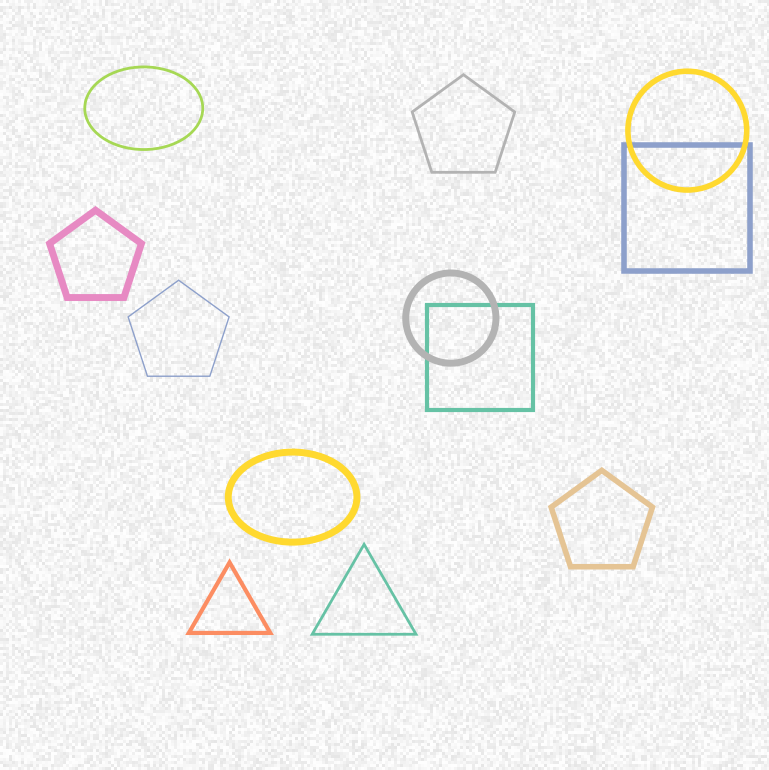[{"shape": "triangle", "thickness": 1, "radius": 0.39, "center": [0.473, 0.215]}, {"shape": "square", "thickness": 1.5, "radius": 0.34, "center": [0.623, 0.535]}, {"shape": "triangle", "thickness": 1.5, "radius": 0.31, "center": [0.298, 0.209]}, {"shape": "pentagon", "thickness": 0.5, "radius": 0.34, "center": [0.232, 0.567]}, {"shape": "square", "thickness": 2, "radius": 0.41, "center": [0.892, 0.73]}, {"shape": "pentagon", "thickness": 2.5, "radius": 0.31, "center": [0.124, 0.664]}, {"shape": "oval", "thickness": 1, "radius": 0.38, "center": [0.187, 0.859]}, {"shape": "oval", "thickness": 2.5, "radius": 0.42, "center": [0.38, 0.354]}, {"shape": "circle", "thickness": 2, "radius": 0.39, "center": [0.893, 0.83]}, {"shape": "pentagon", "thickness": 2, "radius": 0.35, "center": [0.782, 0.32]}, {"shape": "circle", "thickness": 2.5, "radius": 0.29, "center": [0.586, 0.587]}, {"shape": "pentagon", "thickness": 1, "radius": 0.35, "center": [0.602, 0.833]}]